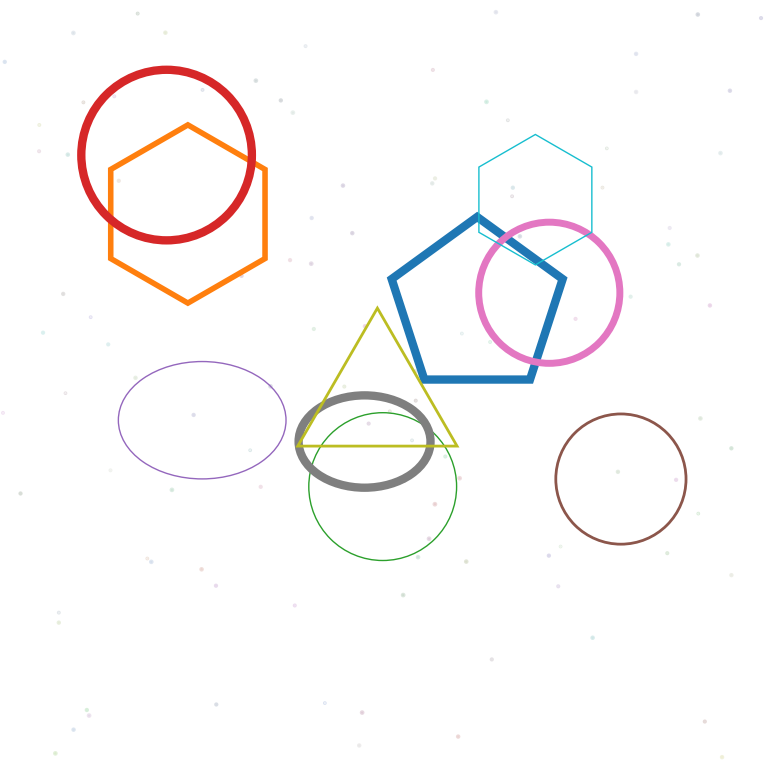[{"shape": "pentagon", "thickness": 3, "radius": 0.58, "center": [0.62, 0.602]}, {"shape": "hexagon", "thickness": 2, "radius": 0.58, "center": [0.244, 0.722]}, {"shape": "circle", "thickness": 0.5, "radius": 0.48, "center": [0.497, 0.368]}, {"shape": "circle", "thickness": 3, "radius": 0.55, "center": [0.216, 0.799]}, {"shape": "oval", "thickness": 0.5, "radius": 0.54, "center": [0.263, 0.454]}, {"shape": "circle", "thickness": 1, "radius": 0.42, "center": [0.806, 0.378]}, {"shape": "circle", "thickness": 2.5, "radius": 0.46, "center": [0.713, 0.62]}, {"shape": "oval", "thickness": 3, "radius": 0.43, "center": [0.473, 0.427]}, {"shape": "triangle", "thickness": 1, "radius": 0.6, "center": [0.49, 0.48]}, {"shape": "hexagon", "thickness": 0.5, "radius": 0.42, "center": [0.695, 0.741]}]